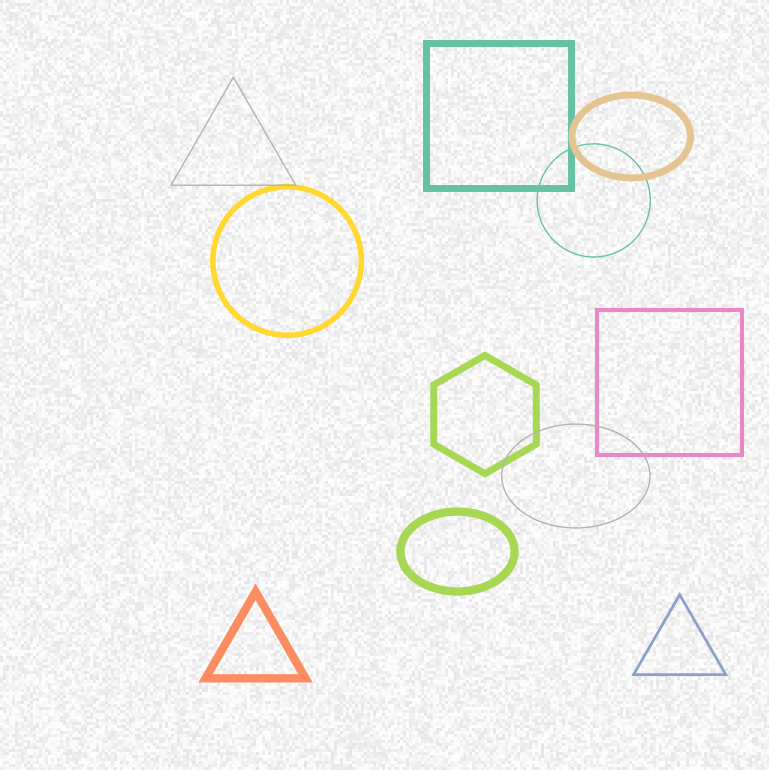[{"shape": "square", "thickness": 2.5, "radius": 0.47, "center": [0.647, 0.849]}, {"shape": "circle", "thickness": 0.5, "radius": 0.37, "center": [0.771, 0.74]}, {"shape": "triangle", "thickness": 3, "radius": 0.37, "center": [0.332, 0.157]}, {"shape": "triangle", "thickness": 1, "radius": 0.35, "center": [0.883, 0.158]}, {"shape": "square", "thickness": 1.5, "radius": 0.47, "center": [0.869, 0.504]}, {"shape": "hexagon", "thickness": 2.5, "radius": 0.38, "center": [0.63, 0.462]}, {"shape": "oval", "thickness": 3, "radius": 0.37, "center": [0.594, 0.284]}, {"shape": "circle", "thickness": 2, "radius": 0.48, "center": [0.373, 0.661]}, {"shape": "oval", "thickness": 2.5, "radius": 0.38, "center": [0.82, 0.823]}, {"shape": "triangle", "thickness": 0.5, "radius": 0.47, "center": [0.303, 0.806]}, {"shape": "oval", "thickness": 0.5, "radius": 0.48, "center": [0.748, 0.382]}]